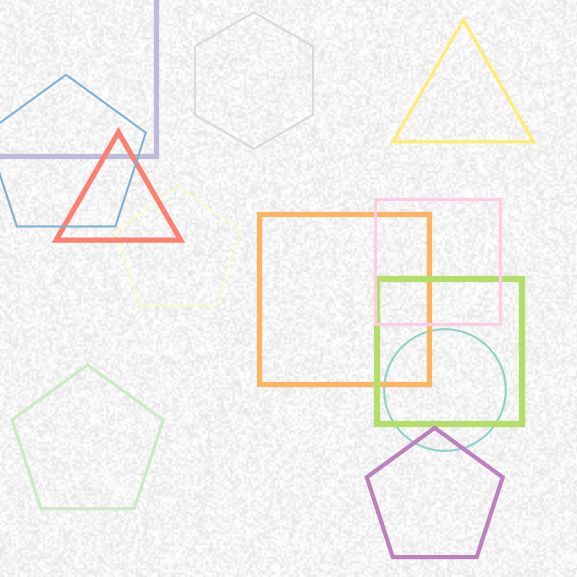[{"shape": "circle", "thickness": 1, "radius": 0.53, "center": [0.771, 0.324]}, {"shape": "pentagon", "thickness": 0.5, "radius": 0.57, "center": [0.309, 0.563]}, {"shape": "square", "thickness": 2.5, "radius": 0.74, "center": [0.122, 0.878]}, {"shape": "triangle", "thickness": 2.5, "radius": 0.62, "center": [0.205, 0.646]}, {"shape": "pentagon", "thickness": 1, "radius": 0.73, "center": [0.114, 0.724]}, {"shape": "square", "thickness": 2.5, "radius": 0.74, "center": [0.596, 0.481]}, {"shape": "square", "thickness": 3, "radius": 0.63, "center": [0.778, 0.391]}, {"shape": "square", "thickness": 1.5, "radius": 0.54, "center": [0.758, 0.546]}, {"shape": "hexagon", "thickness": 1, "radius": 0.59, "center": [0.44, 0.86]}, {"shape": "pentagon", "thickness": 2, "radius": 0.62, "center": [0.753, 0.135]}, {"shape": "pentagon", "thickness": 1.5, "radius": 0.69, "center": [0.152, 0.23]}, {"shape": "triangle", "thickness": 1.5, "radius": 0.7, "center": [0.802, 0.824]}]